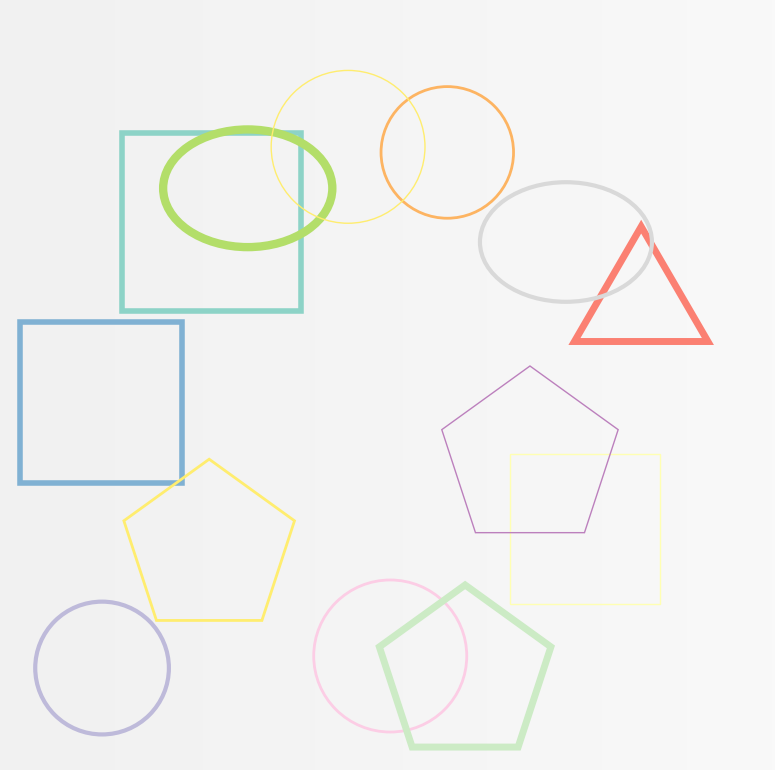[{"shape": "square", "thickness": 2, "radius": 0.58, "center": [0.272, 0.712]}, {"shape": "square", "thickness": 0.5, "radius": 0.49, "center": [0.755, 0.313]}, {"shape": "circle", "thickness": 1.5, "radius": 0.43, "center": [0.132, 0.132]}, {"shape": "triangle", "thickness": 2.5, "radius": 0.5, "center": [0.827, 0.606]}, {"shape": "square", "thickness": 2, "radius": 0.52, "center": [0.13, 0.477]}, {"shape": "circle", "thickness": 1, "radius": 0.43, "center": [0.577, 0.802]}, {"shape": "oval", "thickness": 3, "radius": 0.55, "center": [0.32, 0.755]}, {"shape": "circle", "thickness": 1, "radius": 0.49, "center": [0.504, 0.148]}, {"shape": "oval", "thickness": 1.5, "radius": 0.55, "center": [0.73, 0.686]}, {"shape": "pentagon", "thickness": 0.5, "radius": 0.6, "center": [0.684, 0.405]}, {"shape": "pentagon", "thickness": 2.5, "radius": 0.58, "center": [0.6, 0.124]}, {"shape": "circle", "thickness": 0.5, "radius": 0.5, "center": [0.449, 0.809]}, {"shape": "pentagon", "thickness": 1, "radius": 0.58, "center": [0.27, 0.288]}]